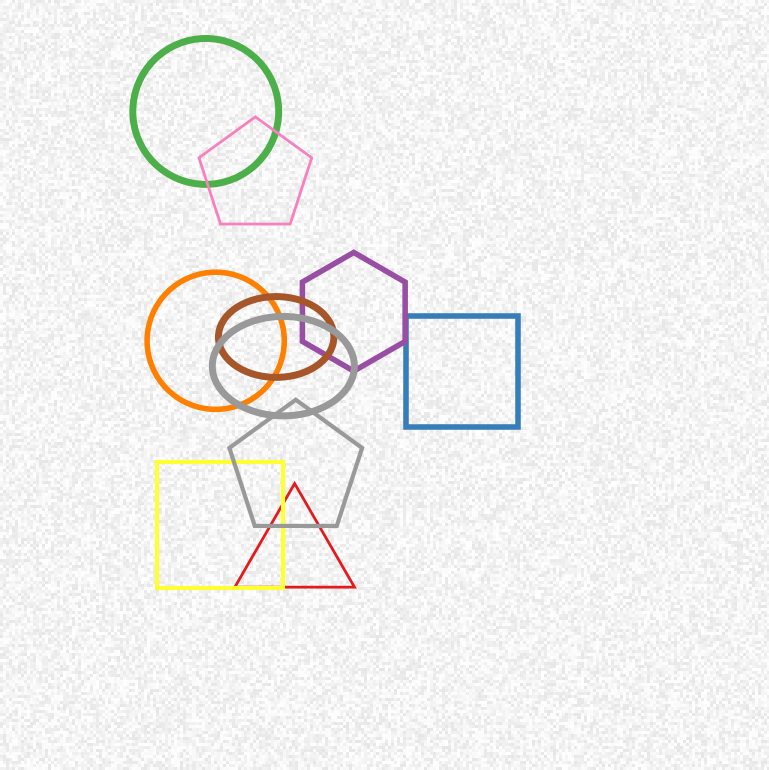[{"shape": "triangle", "thickness": 1, "radius": 0.45, "center": [0.383, 0.282]}, {"shape": "square", "thickness": 2, "radius": 0.36, "center": [0.6, 0.517]}, {"shape": "circle", "thickness": 2.5, "radius": 0.47, "center": [0.267, 0.855]}, {"shape": "hexagon", "thickness": 2, "radius": 0.39, "center": [0.459, 0.595]}, {"shape": "circle", "thickness": 2, "radius": 0.45, "center": [0.28, 0.557]}, {"shape": "square", "thickness": 1.5, "radius": 0.41, "center": [0.286, 0.318]}, {"shape": "oval", "thickness": 2.5, "radius": 0.37, "center": [0.359, 0.562]}, {"shape": "pentagon", "thickness": 1, "radius": 0.38, "center": [0.332, 0.771]}, {"shape": "oval", "thickness": 2.5, "radius": 0.46, "center": [0.368, 0.524]}, {"shape": "pentagon", "thickness": 1.5, "radius": 0.45, "center": [0.384, 0.39]}]